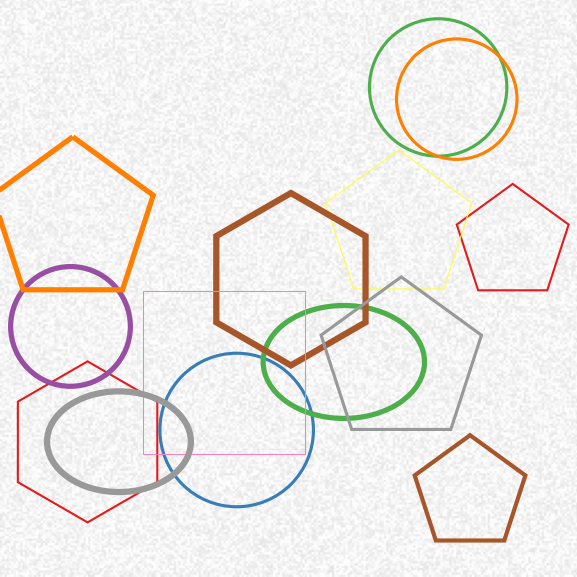[{"shape": "pentagon", "thickness": 1, "radius": 0.51, "center": [0.888, 0.579]}, {"shape": "hexagon", "thickness": 1, "radius": 0.7, "center": [0.152, 0.234]}, {"shape": "circle", "thickness": 1.5, "radius": 0.66, "center": [0.41, 0.255]}, {"shape": "circle", "thickness": 1.5, "radius": 0.59, "center": [0.759, 0.848]}, {"shape": "oval", "thickness": 2.5, "radius": 0.7, "center": [0.595, 0.372]}, {"shape": "circle", "thickness": 2.5, "radius": 0.52, "center": [0.122, 0.434]}, {"shape": "pentagon", "thickness": 2.5, "radius": 0.73, "center": [0.126, 0.616]}, {"shape": "circle", "thickness": 1.5, "radius": 0.52, "center": [0.791, 0.827]}, {"shape": "pentagon", "thickness": 0.5, "radius": 0.66, "center": [0.69, 0.606]}, {"shape": "hexagon", "thickness": 3, "radius": 0.75, "center": [0.504, 0.516]}, {"shape": "pentagon", "thickness": 2, "radius": 0.5, "center": [0.814, 0.145]}, {"shape": "square", "thickness": 0.5, "radius": 0.7, "center": [0.388, 0.354]}, {"shape": "oval", "thickness": 3, "radius": 0.62, "center": [0.206, 0.234]}, {"shape": "pentagon", "thickness": 1.5, "radius": 0.73, "center": [0.695, 0.374]}]